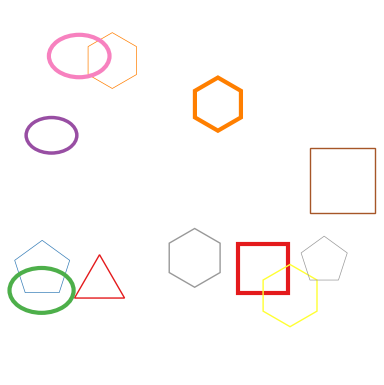[{"shape": "square", "thickness": 3, "radius": 0.32, "center": [0.683, 0.302]}, {"shape": "triangle", "thickness": 1, "radius": 0.38, "center": [0.259, 0.263]}, {"shape": "pentagon", "thickness": 0.5, "radius": 0.38, "center": [0.11, 0.301]}, {"shape": "oval", "thickness": 3, "radius": 0.42, "center": [0.108, 0.246]}, {"shape": "oval", "thickness": 2.5, "radius": 0.33, "center": [0.134, 0.649]}, {"shape": "hexagon", "thickness": 0.5, "radius": 0.36, "center": [0.292, 0.843]}, {"shape": "hexagon", "thickness": 3, "radius": 0.35, "center": [0.566, 0.73]}, {"shape": "hexagon", "thickness": 1, "radius": 0.4, "center": [0.753, 0.232]}, {"shape": "square", "thickness": 1, "radius": 0.42, "center": [0.89, 0.532]}, {"shape": "oval", "thickness": 3, "radius": 0.39, "center": [0.206, 0.854]}, {"shape": "hexagon", "thickness": 1, "radius": 0.38, "center": [0.506, 0.33]}, {"shape": "pentagon", "thickness": 0.5, "radius": 0.32, "center": [0.842, 0.324]}]